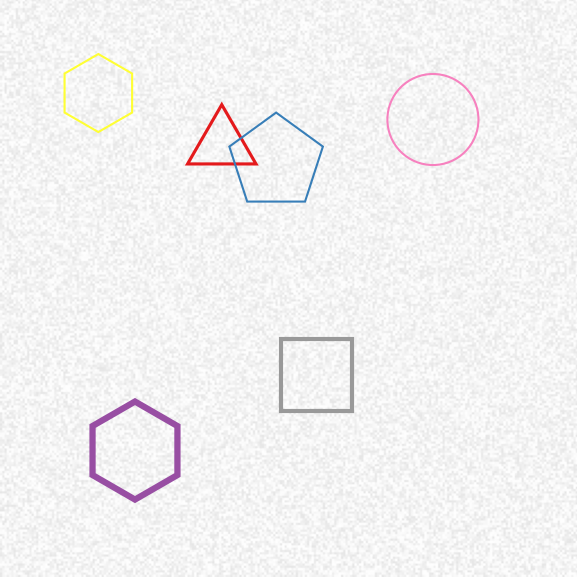[{"shape": "triangle", "thickness": 1.5, "radius": 0.34, "center": [0.384, 0.749]}, {"shape": "pentagon", "thickness": 1, "radius": 0.43, "center": [0.478, 0.719]}, {"shape": "hexagon", "thickness": 3, "radius": 0.42, "center": [0.234, 0.219]}, {"shape": "hexagon", "thickness": 1, "radius": 0.34, "center": [0.17, 0.838]}, {"shape": "circle", "thickness": 1, "radius": 0.39, "center": [0.75, 0.792]}, {"shape": "square", "thickness": 2, "radius": 0.31, "center": [0.548, 0.35]}]